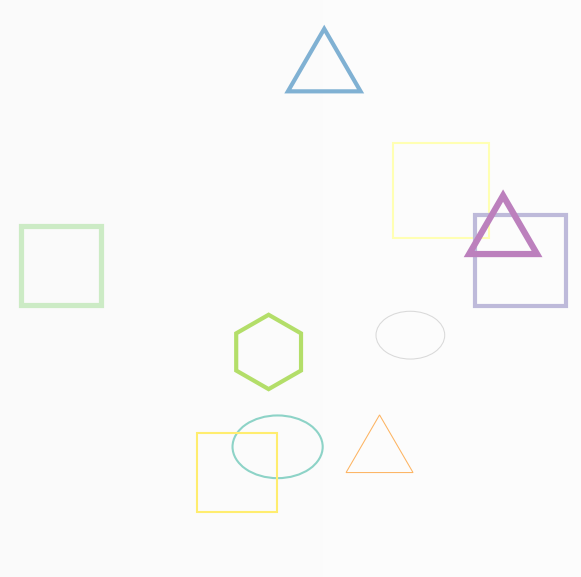[{"shape": "oval", "thickness": 1, "radius": 0.39, "center": [0.478, 0.225]}, {"shape": "square", "thickness": 1, "radius": 0.41, "center": [0.758, 0.67]}, {"shape": "square", "thickness": 2, "radius": 0.39, "center": [0.895, 0.548]}, {"shape": "triangle", "thickness": 2, "radius": 0.36, "center": [0.558, 0.877]}, {"shape": "triangle", "thickness": 0.5, "radius": 0.33, "center": [0.653, 0.214]}, {"shape": "hexagon", "thickness": 2, "radius": 0.32, "center": [0.462, 0.39]}, {"shape": "oval", "thickness": 0.5, "radius": 0.3, "center": [0.706, 0.419]}, {"shape": "triangle", "thickness": 3, "radius": 0.34, "center": [0.866, 0.593]}, {"shape": "square", "thickness": 2.5, "radius": 0.34, "center": [0.105, 0.539]}, {"shape": "square", "thickness": 1, "radius": 0.35, "center": [0.408, 0.181]}]